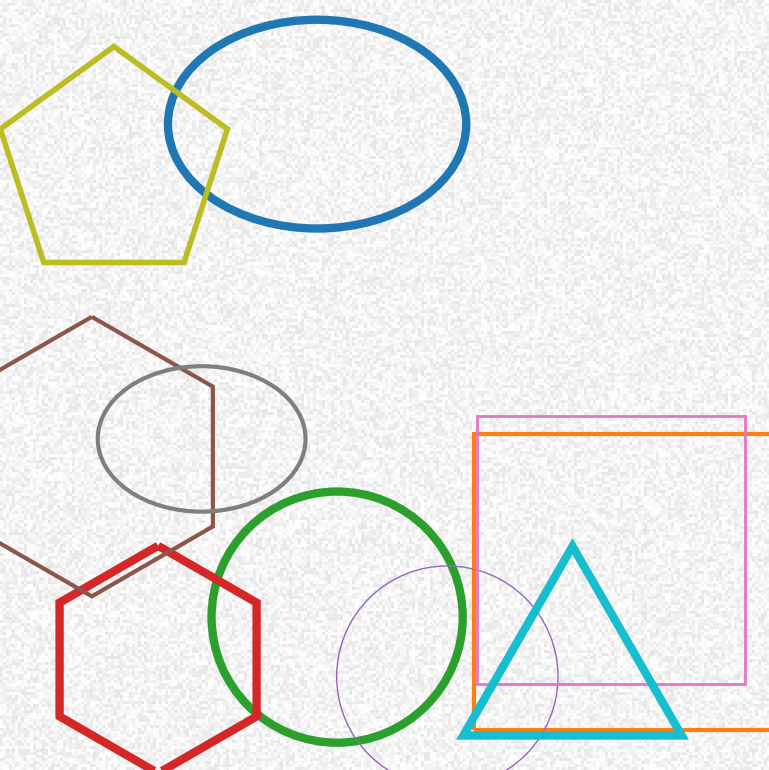[{"shape": "oval", "thickness": 3, "radius": 0.97, "center": [0.412, 0.839]}, {"shape": "square", "thickness": 1.5, "radius": 0.96, "center": [0.809, 0.244]}, {"shape": "circle", "thickness": 3, "radius": 0.82, "center": [0.438, 0.199]}, {"shape": "hexagon", "thickness": 3, "radius": 0.74, "center": [0.205, 0.143]}, {"shape": "circle", "thickness": 0.5, "radius": 0.72, "center": [0.581, 0.121]}, {"shape": "hexagon", "thickness": 1.5, "radius": 0.91, "center": [0.119, 0.407]}, {"shape": "square", "thickness": 1, "radius": 0.87, "center": [0.794, 0.285]}, {"shape": "oval", "thickness": 1.5, "radius": 0.67, "center": [0.262, 0.43]}, {"shape": "pentagon", "thickness": 2, "radius": 0.78, "center": [0.148, 0.785]}, {"shape": "triangle", "thickness": 3, "radius": 0.82, "center": [0.744, 0.127]}]